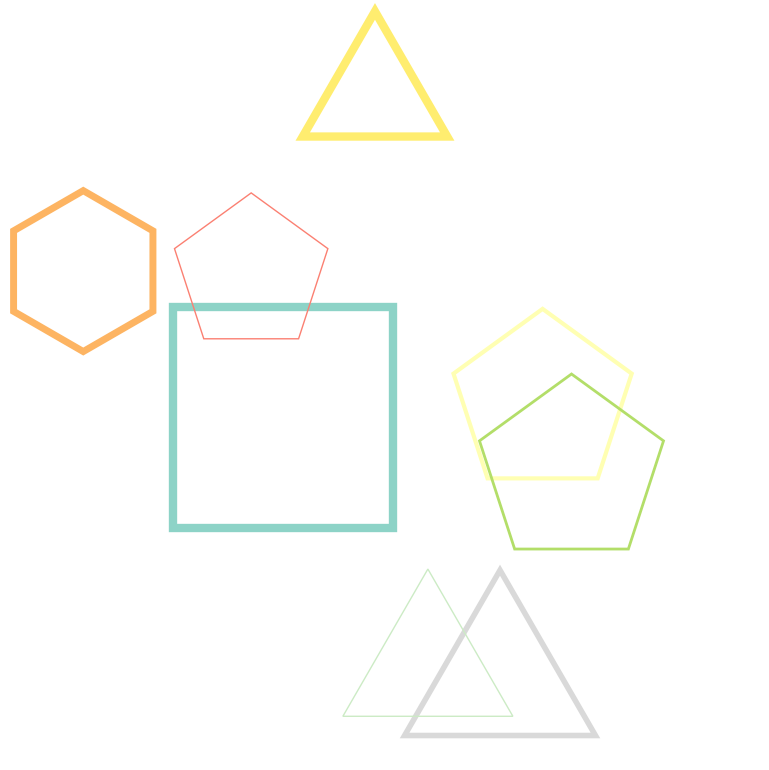[{"shape": "square", "thickness": 3, "radius": 0.72, "center": [0.368, 0.457]}, {"shape": "pentagon", "thickness": 1.5, "radius": 0.61, "center": [0.705, 0.477]}, {"shape": "pentagon", "thickness": 0.5, "radius": 0.52, "center": [0.326, 0.645]}, {"shape": "hexagon", "thickness": 2.5, "radius": 0.52, "center": [0.108, 0.648]}, {"shape": "pentagon", "thickness": 1, "radius": 0.63, "center": [0.742, 0.389]}, {"shape": "triangle", "thickness": 2, "radius": 0.72, "center": [0.649, 0.116]}, {"shape": "triangle", "thickness": 0.5, "radius": 0.64, "center": [0.556, 0.133]}, {"shape": "triangle", "thickness": 3, "radius": 0.54, "center": [0.487, 0.877]}]